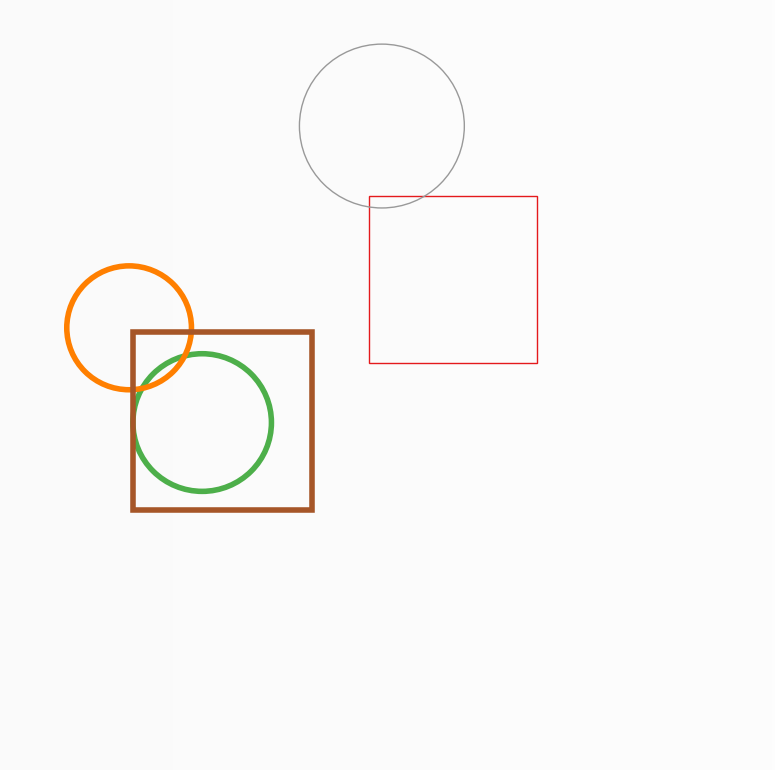[{"shape": "square", "thickness": 0.5, "radius": 0.54, "center": [0.584, 0.637]}, {"shape": "circle", "thickness": 2, "radius": 0.45, "center": [0.261, 0.451]}, {"shape": "circle", "thickness": 2, "radius": 0.4, "center": [0.167, 0.574]}, {"shape": "square", "thickness": 2, "radius": 0.58, "center": [0.287, 0.453]}, {"shape": "circle", "thickness": 0.5, "radius": 0.53, "center": [0.493, 0.836]}]